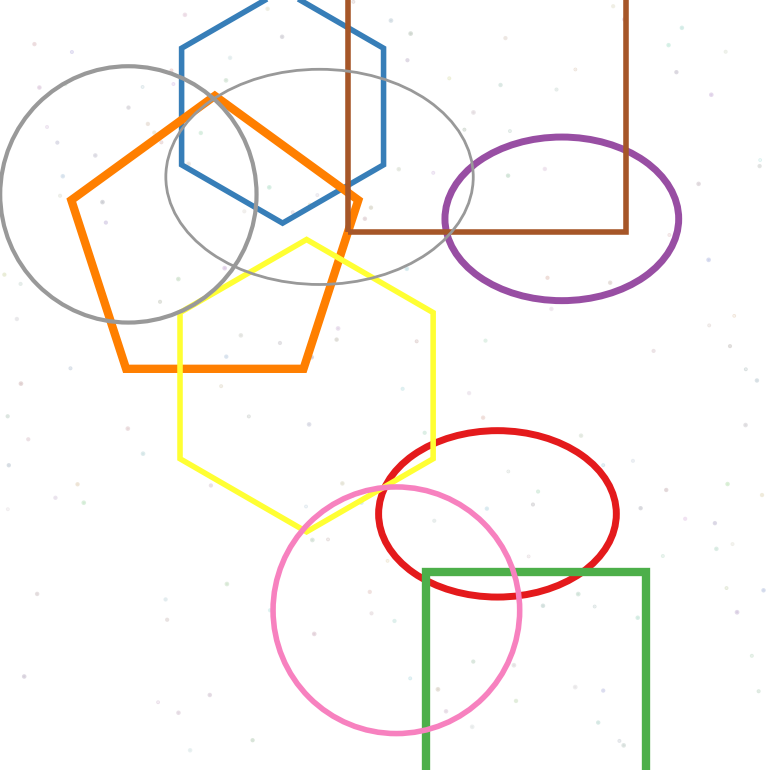[{"shape": "oval", "thickness": 2.5, "radius": 0.77, "center": [0.646, 0.333]}, {"shape": "hexagon", "thickness": 2, "radius": 0.76, "center": [0.367, 0.862]}, {"shape": "square", "thickness": 3, "radius": 0.72, "center": [0.696, 0.115]}, {"shape": "oval", "thickness": 2.5, "radius": 0.76, "center": [0.73, 0.716]}, {"shape": "pentagon", "thickness": 3, "radius": 0.98, "center": [0.279, 0.68]}, {"shape": "hexagon", "thickness": 2, "radius": 0.95, "center": [0.398, 0.499]}, {"shape": "square", "thickness": 2, "radius": 0.9, "center": [0.632, 0.879]}, {"shape": "circle", "thickness": 2, "radius": 0.8, "center": [0.515, 0.207]}, {"shape": "oval", "thickness": 1, "radius": 1.0, "center": [0.415, 0.77]}, {"shape": "circle", "thickness": 1.5, "radius": 0.83, "center": [0.167, 0.748]}]